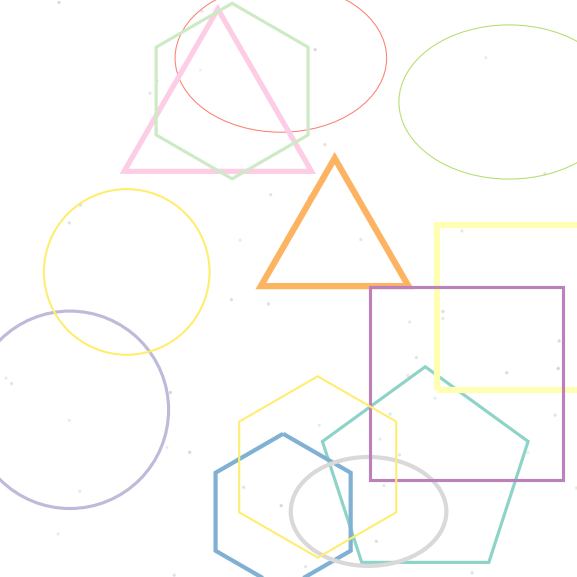[{"shape": "pentagon", "thickness": 1.5, "radius": 0.94, "center": [0.736, 0.177]}, {"shape": "square", "thickness": 3, "radius": 0.71, "center": [0.899, 0.467]}, {"shape": "circle", "thickness": 1.5, "radius": 0.85, "center": [0.121, 0.29]}, {"shape": "oval", "thickness": 0.5, "radius": 0.92, "center": [0.486, 0.898]}, {"shape": "hexagon", "thickness": 2, "radius": 0.68, "center": [0.49, 0.113]}, {"shape": "triangle", "thickness": 3, "radius": 0.74, "center": [0.58, 0.578]}, {"shape": "oval", "thickness": 0.5, "radius": 0.95, "center": [0.881, 0.823]}, {"shape": "triangle", "thickness": 2.5, "radius": 0.94, "center": [0.377, 0.796]}, {"shape": "oval", "thickness": 2, "radius": 0.67, "center": [0.638, 0.114]}, {"shape": "square", "thickness": 1.5, "radius": 0.84, "center": [0.808, 0.335]}, {"shape": "hexagon", "thickness": 1.5, "radius": 0.76, "center": [0.402, 0.841]}, {"shape": "hexagon", "thickness": 1, "radius": 0.79, "center": [0.55, 0.191]}, {"shape": "circle", "thickness": 1, "radius": 0.72, "center": [0.219, 0.528]}]